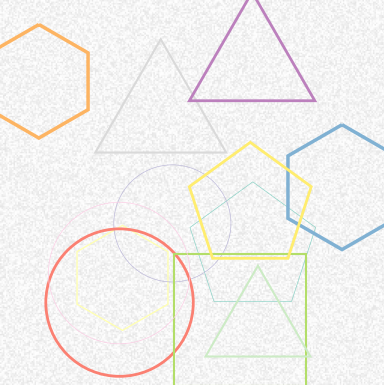[{"shape": "pentagon", "thickness": 0.5, "radius": 0.86, "center": [0.657, 0.356]}, {"shape": "hexagon", "thickness": 1, "radius": 0.68, "center": [0.318, 0.278]}, {"shape": "circle", "thickness": 0.5, "radius": 0.76, "center": [0.448, 0.42]}, {"shape": "circle", "thickness": 2, "radius": 0.96, "center": [0.311, 0.214]}, {"shape": "hexagon", "thickness": 2.5, "radius": 0.81, "center": [0.888, 0.514]}, {"shape": "hexagon", "thickness": 2.5, "radius": 0.74, "center": [0.101, 0.789]}, {"shape": "square", "thickness": 1.5, "radius": 0.86, "center": [0.623, 0.17]}, {"shape": "circle", "thickness": 0.5, "radius": 0.92, "center": [0.31, 0.291]}, {"shape": "triangle", "thickness": 1.5, "radius": 0.98, "center": [0.417, 0.702]}, {"shape": "triangle", "thickness": 2, "radius": 0.94, "center": [0.655, 0.832]}, {"shape": "triangle", "thickness": 1.5, "radius": 0.79, "center": [0.67, 0.153]}, {"shape": "pentagon", "thickness": 2, "radius": 0.83, "center": [0.65, 0.464]}]